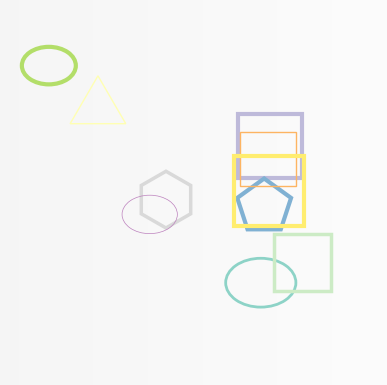[{"shape": "oval", "thickness": 2, "radius": 0.45, "center": [0.673, 0.266]}, {"shape": "triangle", "thickness": 1, "radius": 0.41, "center": [0.253, 0.72]}, {"shape": "square", "thickness": 3, "radius": 0.41, "center": [0.698, 0.621]}, {"shape": "pentagon", "thickness": 3, "radius": 0.36, "center": [0.682, 0.463]}, {"shape": "square", "thickness": 1, "radius": 0.36, "center": [0.692, 0.587]}, {"shape": "oval", "thickness": 3, "radius": 0.35, "center": [0.126, 0.83]}, {"shape": "hexagon", "thickness": 2.5, "radius": 0.37, "center": [0.428, 0.482]}, {"shape": "oval", "thickness": 0.5, "radius": 0.36, "center": [0.386, 0.443]}, {"shape": "square", "thickness": 2.5, "radius": 0.37, "center": [0.781, 0.318]}, {"shape": "square", "thickness": 3, "radius": 0.45, "center": [0.695, 0.504]}]